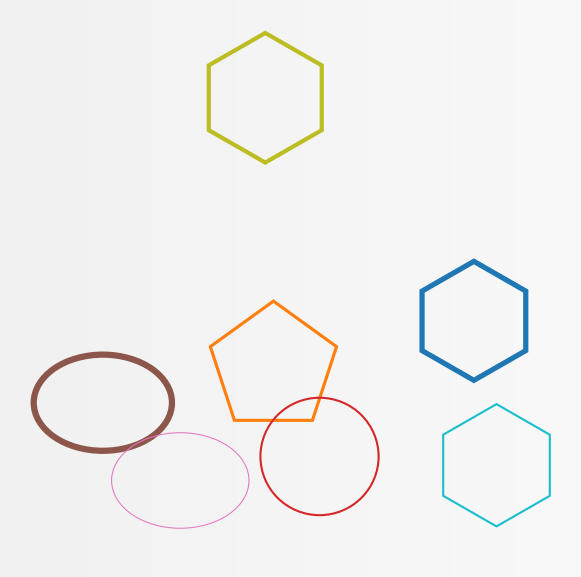[{"shape": "hexagon", "thickness": 2.5, "radius": 0.52, "center": [0.815, 0.444]}, {"shape": "pentagon", "thickness": 1.5, "radius": 0.57, "center": [0.47, 0.364]}, {"shape": "circle", "thickness": 1, "radius": 0.51, "center": [0.55, 0.209]}, {"shape": "oval", "thickness": 3, "radius": 0.59, "center": [0.177, 0.302]}, {"shape": "oval", "thickness": 0.5, "radius": 0.59, "center": [0.31, 0.167]}, {"shape": "hexagon", "thickness": 2, "radius": 0.56, "center": [0.456, 0.83]}, {"shape": "hexagon", "thickness": 1, "radius": 0.53, "center": [0.854, 0.193]}]